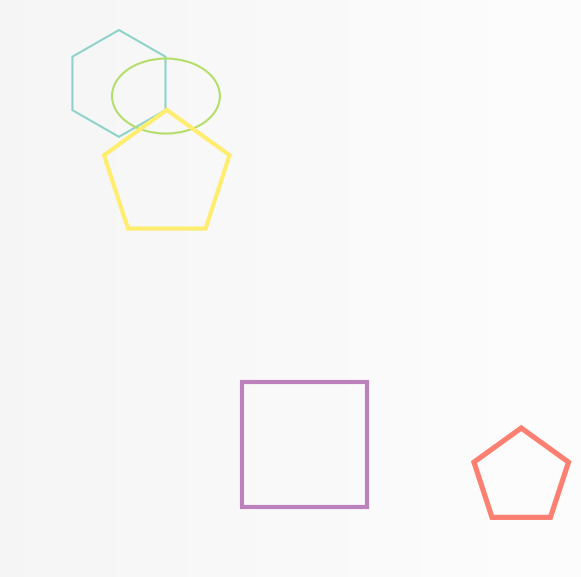[{"shape": "hexagon", "thickness": 1, "radius": 0.46, "center": [0.205, 0.855]}, {"shape": "pentagon", "thickness": 2.5, "radius": 0.43, "center": [0.897, 0.172]}, {"shape": "oval", "thickness": 1, "radius": 0.46, "center": [0.286, 0.833]}, {"shape": "square", "thickness": 2, "radius": 0.54, "center": [0.525, 0.229]}, {"shape": "pentagon", "thickness": 2, "radius": 0.57, "center": [0.287, 0.695]}]